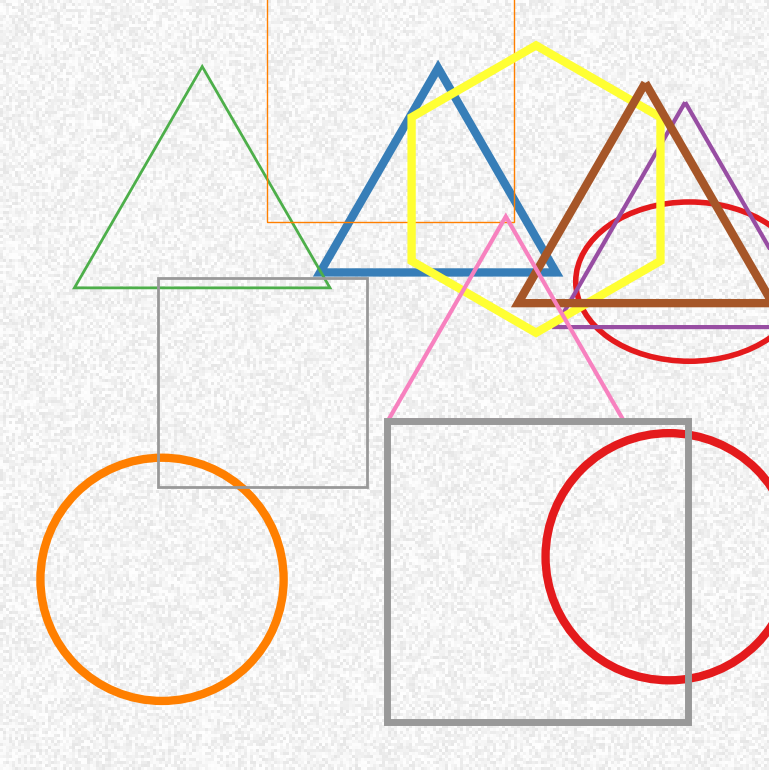[{"shape": "oval", "thickness": 2, "radius": 0.74, "center": [0.895, 0.634]}, {"shape": "circle", "thickness": 3, "radius": 0.8, "center": [0.869, 0.277]}, {"shape": "triangle", "thickness": 3, "radius": 0.88, "center": [0.569, 0.735]}, {"shape": "triangle", "thickness": 1, "radius": 0.96, "center": [0.263, 0.722]}, {"shape": "triangle", "thickness": 1.5, "radius": 0.97, "center": [0.89, 0.673]}, {"shape": "circle", "thickness": 3, "radius": 0.79, "center": [0.21, 0.248]}, {"shape": "square", "thickness": 0.5, "radius": 0.8, "center": [0.507, 0.871]}, {"shape": "hexagon", "thickness": 3, "radius": 0.93, "center": [0.696, 0.754]}, {"shape": "triangle", "thickness": 3, "radius": 0.95, "center": [0.838, 0.702]}, {"shape": "triangle", "thickness": 1.5, "radius": 0.88, "center": [0.657, 0.543]}, {"shape": "square", "thickness": 2.5, "radius": 0.98, "center": [0.698, 0.257]}, {"shape": "square", "thickness": 1, "radius": 0.68, "center": [0.341, 0.504]}]